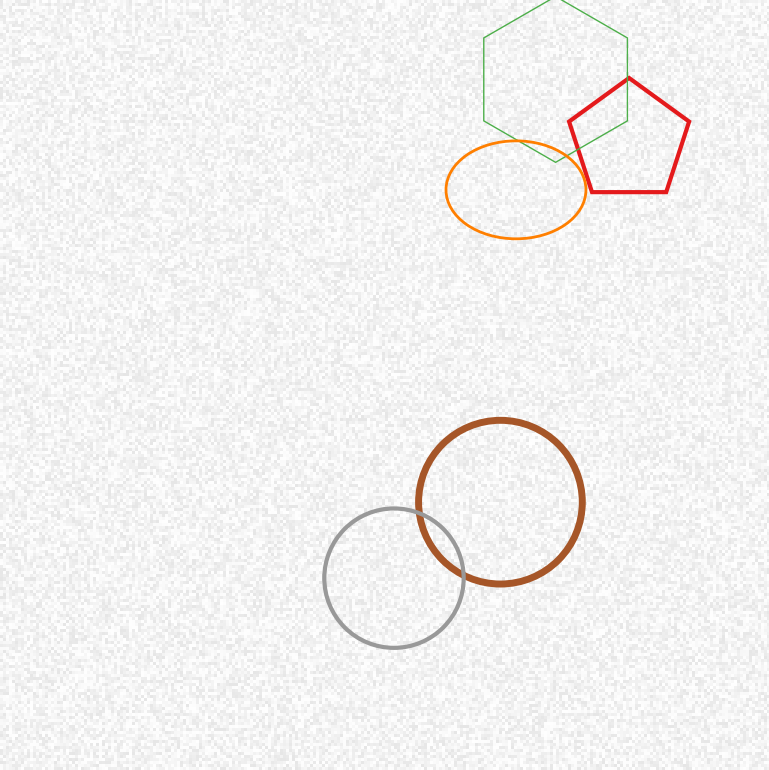[{"shape": "pentagon", "thickness": 1.5, "radius": 0.41, "center": [0.817, 0.817]}, {"shape": "hexagon", "thickness": 0.5, "radius": 0.54, "center": [0.722, 0.897]}, {"shape": "oval", "thickness": 1, "radius": 0.45, "center": [0.67, 0.753]}, {"shape": "circle", "thickness": 2.5, "radius": 0.53, "center": [0.65, 0.348]}, {"shape": "circle", "thickness": 1.5, "radius": 0.45, "center": [0.512, 0.249]}]